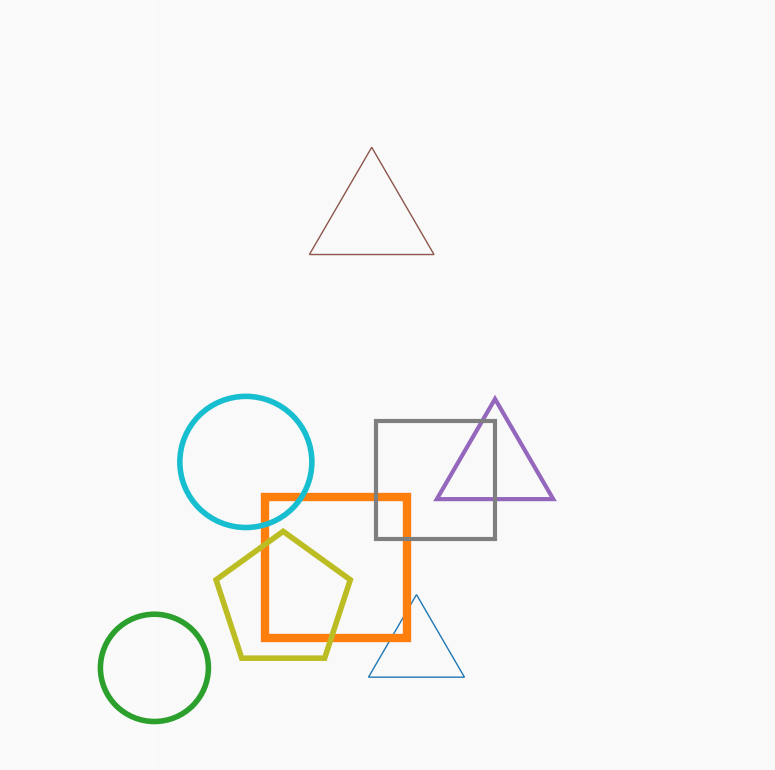[{"shape": "triangle", "thickness": 0.5, "radius": 0.36, "center": [0.537, 0.156]}, {"shape": "square", "thickness": 3, "radius": 0.46, "center": [0.434, 0.263]}, {"shape": "circle", "thickness": 2, "radius": 0.35, "center": [0.199, 0.133]}, {"shape": "triangle", "thickness": 1.5, "radius": 0.43, "center": [0.639, 0.395]}, {"shape": "triangle", "thickness": 0.5, "radius": 0.46, "center": [0.48, 0.716]}, {"shape": "square", "thickness": 1.5, "radius": 0.38, "center": [0.562, 0.377]}, {"shape": "pentagon", "thickness": 2, "radius": 0.46, "center": [0.365, 0.219]}, {"shape": "circle", "thickness": 2, "radius": 0.43, "center": [0.317, 0.4]}]